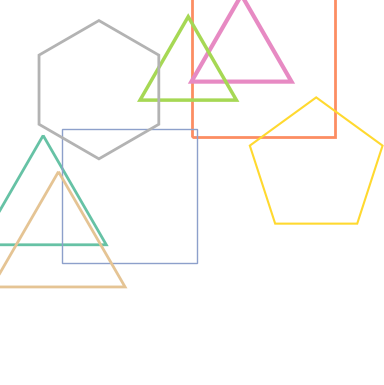[{"shape": "triangle", "thickness": 2, "radius": 0.95, "center": [0.112, 0.459]}, {"shape": "square", "thickness": 2, "radius": 0.92, "center": [0.685, 0.828]}, {"shape": "square", "thickness": 1, "radius": 0.88, "center": [0.337, 0.491]}, {"shape": "triangle", "thickness": 3, "radius": 0.75, "center": [0.627, 0.863]}, {"shape": "triangle", "thickness": 2.5, "radius": 0.72, "center": [0.489, 0.812]}, {"shape": "pentagon", "thickness": 1.5, "radius": 0.91, "center": [0.821, 0.566]}, {"shape": "triangle", "thickness": 2, "radius": 1.0, "center": [0.152, 0.354]}, {"shape": "hexagon", "thickness": 2, "radius": 0.9, "center": [0.257, 0.767]}]